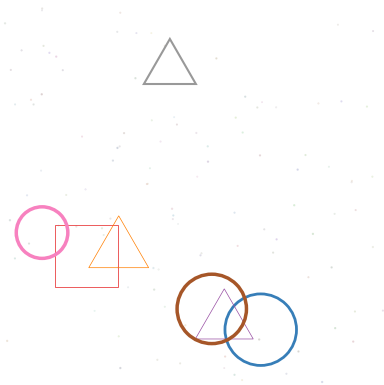[{"shape": "square", "thickness": 0.5, "radius": 0.41, "center": [0.225, 0.335]}, {"shape": "circle", "thickness": 2, "radius": 0.46, "center": [0.677, 0.144]}, {"shape": "triangle", "thickness": 0.5, "radius": 0.43, "center": [0.583, 0.163]}, {"shape": "triangle", "thickness": 0.5, "radius": 0.45, "center": [0.308, 0.35]}, {"shape": "circle", "thickness": 2.5, "radius": 0.45, "center": [0.55, 0.198]}, {"shape": "circle", "thickness": 2.5, "radius": 0.33, "center": [0.109, 0.396]}, {"shape": "triangle", "thickness": 1.5, "radius": 0.39, "center": [0.441, 0.821]}]